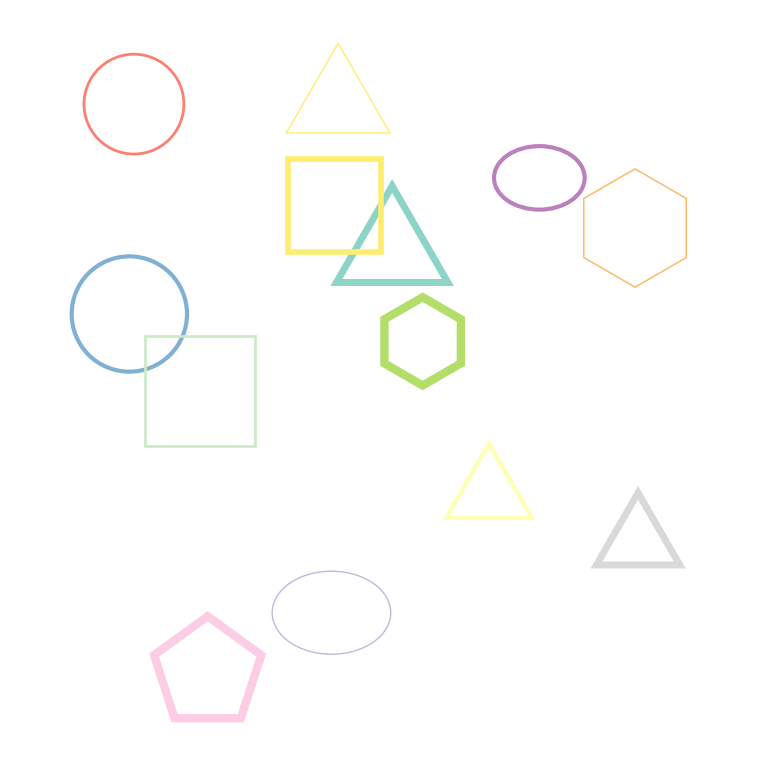[{"shape": "triangle", "thickness": 2.5, "radius": 0.42, "center": [0.509, 0.675]}, {"shape": "triangle", "thickness": 1.5, "radius": 0.32, "center": [0.635, 0.36]}, {"shape": "oval", "thickness": 0.5, "radius": 0.38, "center": [0.43, 0.204]}, {"shape": "circle", "thickness": 1, "radius": 0.32, "center": [0.174, 0.865]}, {"shape": "circle", "thickness": 1.5, "radius": 0.37, "center": [0.168, 0.592]}, {"shape": "hexagon", "thickness": 0.5, "radius": 0.38, "center": [0.825, 0.704]}, {"shape": "hexagon", "thickness": 3, "radius": 0.29, "center": [0.549, 0.557]}, {"shape": "pentagon", "thickness": 3, "radius": 0.37, "center": [0.27, 0.126]}, {"shape": "triangle", "thickness": 2.5, "radius": 0.31, "center": [0.829, 0.298]}, {"shape": "oval", "thickness": 1.5, "radius": 0.29, "center": [0.7, 0.769]}, {"shape": "square", "thickness": 1, "radius": 0.36, "center": [0.26, 0.492]}, {"shape": "triangle", "thickness": 0.5, "radius": 0.39, "center": [0.439, 0.866]}, {"shape": "square", "thickness": 2, "radius": 0.3, "center": [0.434, 0.733]}]